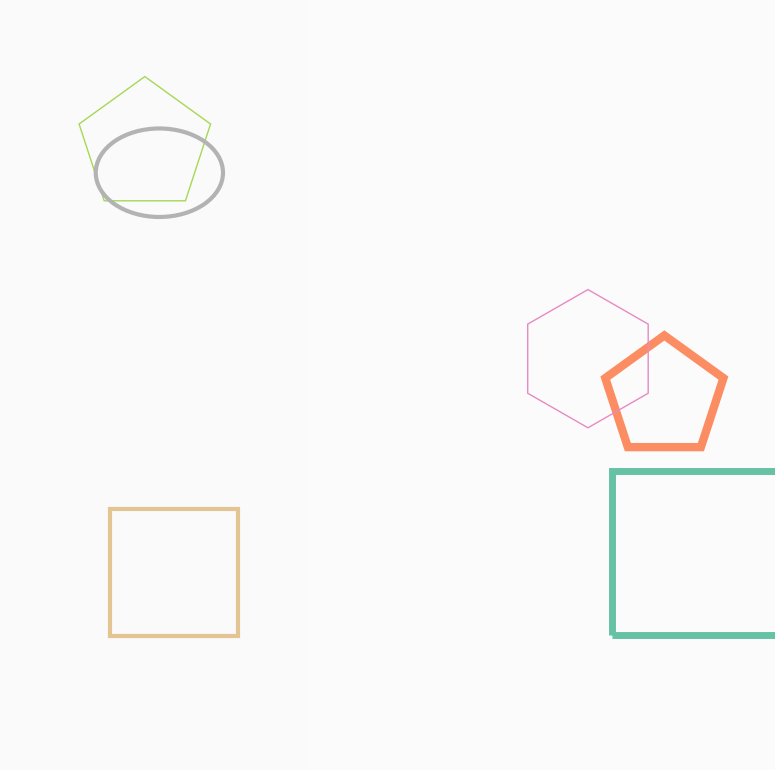[{"shape": "square", "thickness": 2.5, "radius": 0.53, "center": [0.896, 0.282]}, {"shape": "pentagon", "thickness": 3, "radius": 0.4, "center": [0.857, 0.484]}, {"shape": "hexagon", "thickness": 0.5, "radius": 0.45, "center": [0.759, 0.534]}, {"shape": "pentagon", "thickness": 0.5, "radius": 0.45, "center": [0.187, 0.811]}, {"shape": "square", "thickness": 1.5, "radius": 0.41, "center": [0.225, 0.256]}, {"shape": "oval", "thickness": 1.5, "radius": 0.41, "center": [0.206, 0.776]}]